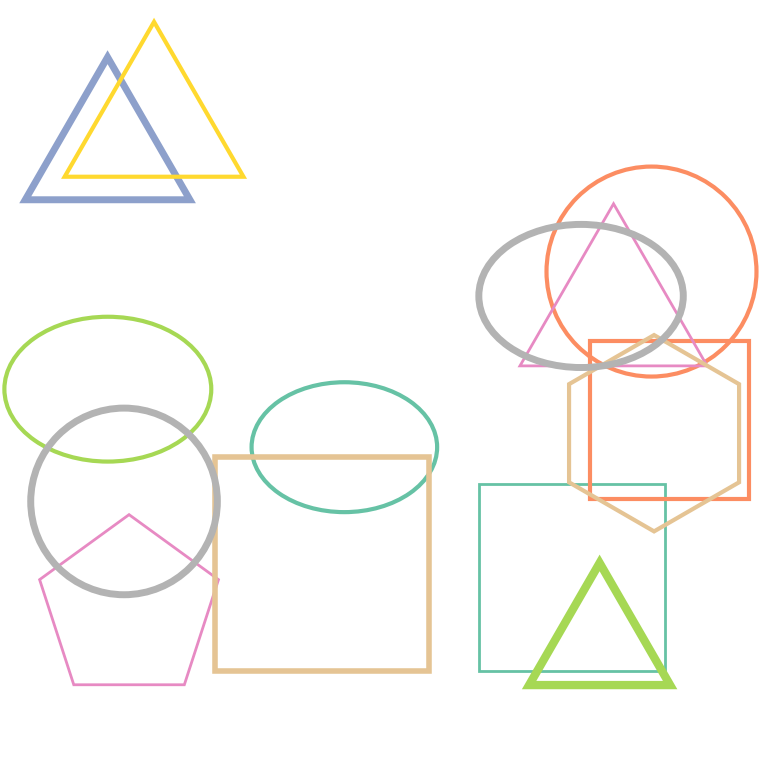[{"shape": "oval", "thickness": 1.5, "radius": 0.6, "center": [0.447, 0.419]}, {"shape": "square", "thickness": 1, "radius": 0.61, "center": [0.743, 0.25]}, {"shape": "square", "thickness": 1.5, "radius": 0.51, "center": [0.869, 0.455]}, {"shape": "circle", "thickness": 1.5, "radius": 0.68, "center": [0.846, 0.647]}, {"shape": "triangle", "thickness": 2.5, "radius": 0.62, "center": [0.14, 0.802]}, {"shape": "triangle", "thickness": 1, "radius": 0.7, "center": [0.797, 0.595]}, {"shape": "pentagon", "thickness": 1, "radius": 0.61, "center": [0.168, 0.21]}, {"shape": "triangle", "thickness": 3, "radius": 0.53, "center": [0.779, 0.163]}, {"shape": "oval", "thickness": 1.5, "radius": 0.67, "center": [0.14, 0.495]}, {"shape": "triangle", "thickness": 1.5, "radius": 0.67, "center": [0.2, 0.838]}, {"shape": "square", "thickness": 2, "radius": 0.69, "center": [0.418, 0.268]}, {"shape": "hexagon", "thickness": 1.5, "radius": 0.64, "center": [0.849, 0.437]}, {"shape": "oval", "thickness": 2.5, "radius": 0.66, "center": [0.755, 0.616]}, {"shape": "circle", "thickness": 2.5, "radius": 0.61, "center": [0.161, 0.349]}]